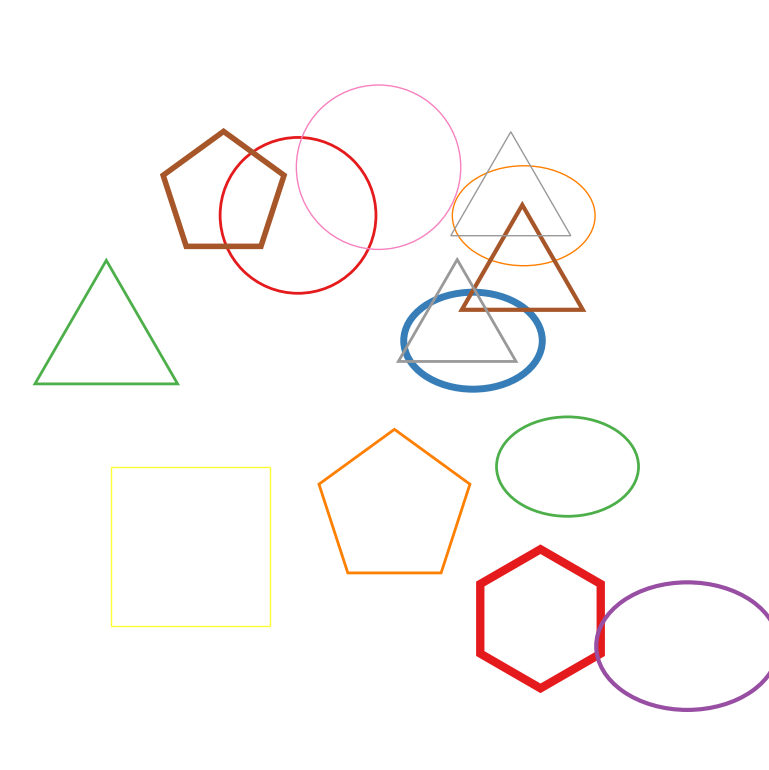[{"shape": "circle", "thickness": 1, "radius": 0.51, "center": [0.387, 0.72]}, {"shape": "hexagon", "thickness": 3, "radius": 0.45, "center": [0.702, 0.196]}, {"shape": "oval", "thickness": 2.5, "radius": 0.45, "center": [0.614, 0.558]}, {"shape": "triangle", "thickness": 1, "radius": 0.53, "center": [0.138, 0.555]}, {"shape": "oval", "thickness": 1, "radius": 0.46, "center": [0.737, 0.394]}, {"shape": "oval", "thickness": 1.5, "radius": 0.59, "center": [0.893, 0.161]}, {"shape": "pentagon", "thickness": 1, "radius": 0.52, "center": [0.512, 0.339]}, {"shape": "oval", "thickness": 0.5, "radius": 0.46, "center": [0.68, 0.72]}, {"shape": "square", "thickness": 0.5, "radius": 0.52, "center": [0.247, 0.291]}, {"shape": "triangle", "thickness": 1.5, "radius": 0.45, "center": [0.678, 0.643]}, {"shape": "pentagon", "thickness": 2, "radius": 0.41, "center": [0.29, 0.747]}, {"shape": "circle", "thickness": 0.5, "radius": 0.53, "center": [0.492, 0.783]}, {"shape": "triangle", "thickness": 1, "radius": 0.44, "center": [0.594, 0.575]}, {"shape": "triangle", "thickness": 0.5, "radius": 0.45, "center": [0.663, 0.739]}]